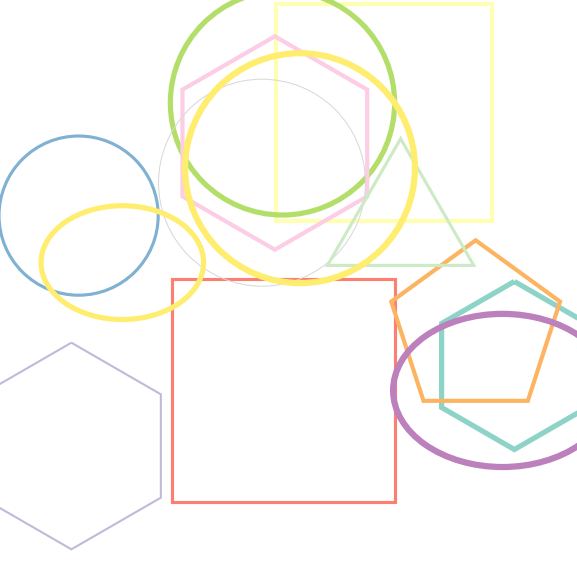[{"shape": "hexagon", "thickness": 2.5, "radius": 0.73, "center": [0.891, 0.366]}, {"shape": "square", "thickness": 2, "radius": 0.94, "center": [0.665, 0.804]}, {"shape": "hexagon", "thickness": 1, "radius": 0.89, "center": [0.124, 0.227]}, {"shape": "square", "thickness": 1.5, "radius": 0.96, "center": [0.491, 0.323]}, {"shape": "circle", "thickness": 1.5, "radius": 0.69, "center": [0.136, 0.626]}, {"shape": "pentagon", "thickness": 2, "radius": 0.77, "center": [0.824, 0.429]}, {"shape": "circle", "thickness": 2.5, "radius": 0.97, "center": [0.489, 0.821]}, {"shape": "hexagon", "thickness": 2, "radius": 0.92, "center": [0.476, 0.752]}, {"shape": "circle", "thickness": 0.5, "radius": 0.9, "center": [0.454, 0.683]}, {"shape": "oval", "thickness": 3, "radius": 0.95, "center": [0.87, 0.323]}, {"shape": "triangle", "thickness": 1.5, "radius": 0.73, "center": [0.694, 0.613]}, {"shape": "circle", "thickness": 3, "radius": 1.0, "center": [0.519, 0.708]}, {"shape": "oval", "thickness": 2.5, "radius": 0.7, "center": [0.212, 0.544]}]